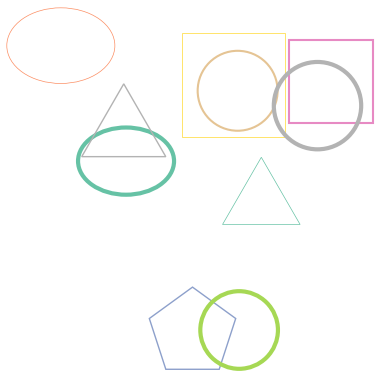[{"shape": "oval", "thickness": 3, "radius": 0.62, "center": [0.327, 0.582]}, {"shape": "triangle", "thickness": 0.5, "radius": 0.58, "center": [0.679, 0.475]}, {"shape": "oval", "thickness": 0.5, "radius": 0.7, "center": [0.158, 0.881]}, {"shape": "pentagon", "thickness": 1, "radius": 0.59, "center": [0.5, 0.136]}, {"shape": "square", "thickness": 1.5, "radius": 0.54, "center": [0.861, 0.788]}, {"shape": "circle", "thickness": 3, "radius": 0.5, "center": [0.621, 0.143]}, {"shape": "square", "thickness": 0.5, "radius": 0.67, "center": [0.607, 0.779]}, {"shape": "circle", "thickness": 1.5, "radius": 0.52, "center": [0.617, 0.764]}, {"shape": "circle", "thickness": 3, "radius": 0.57, "center": [0.825, 0.726]}, {"shape": "triangle", "thickness": 1, "radius": 0.63, "center": [0.321, 0.656]}]